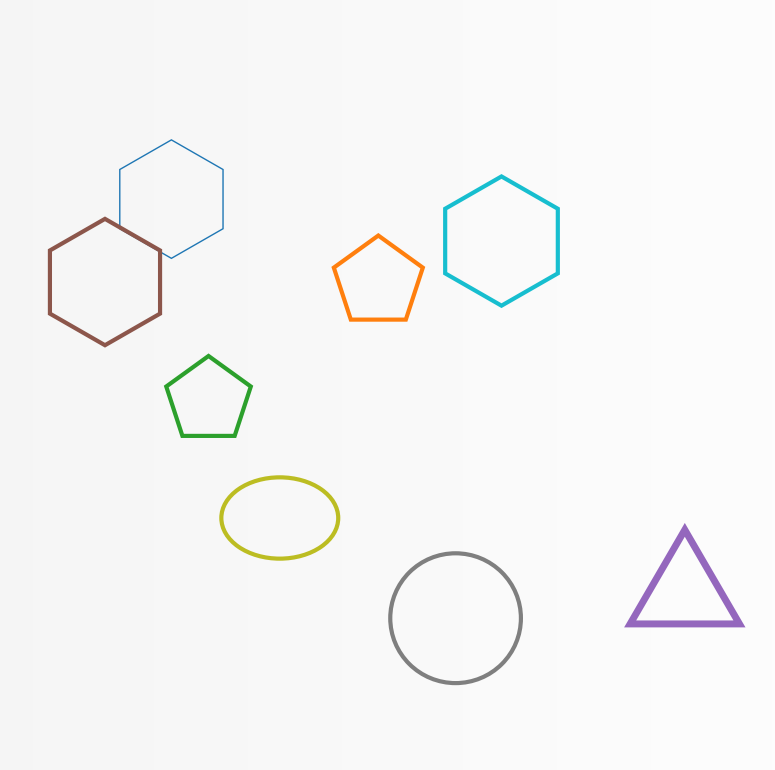[{"shape": "hexagon", "thickness": 0.5, "radius": 0.38, "center": [0.221, 0.741]}, {"shape": "pentagon", "thickness": 1.5, "radius": 0.3, "center": [0.488, 0.634]}, {"shape": "pentagon", "thickness": 1.5, "radius": 0.29, "center": [0.269, 0.48]}, {"shape": "triangle", "thickness": 2.5, "radius": 0.41, "center": [0.884, 0.23]}, {"shape": "hexagon", "thickness": 1.5, "radius": 0.41, "center": [0.135, 0.634]}, {"shape": "circle", "thickness": 1.5, "radius": 0.42, "center": [0.588, 0.197]}, {"shape": "oval", "thickness": 1.5, "radius": 0.38, "center": [0.361, 0.327]}, {"shape": "hexagon", "thickness": 1.5, "radius": 0.42, "center": [0.647, 0.687]}]